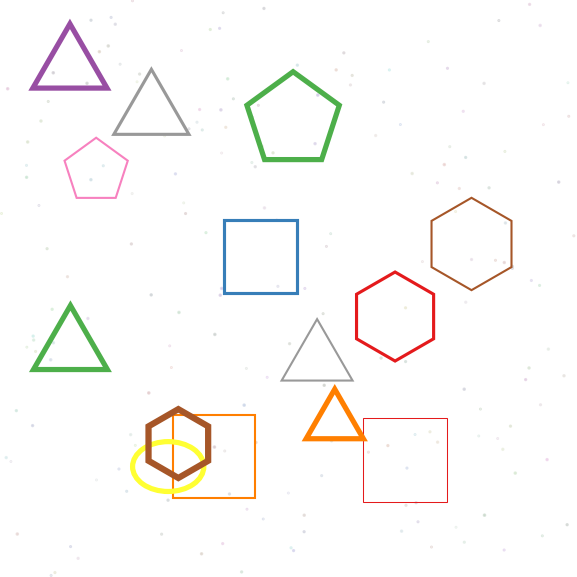[{"shape": "square", "thickness": 0.5, "radius": 0.36, "center": [0.701, 0.203]}, {"shape": "hexagon", "thickness": 1.5, "radius": 0.39, "center": [0.684, 0.451]}, {"shape": "square", "thickness": 1.5, "radius": 0.32, "center": [0.451, 0.555]}, {"shape": "triangle", "thickness": 2.5, "radius": 0.37, "center": [0.122, 0.396]}, {"shape": "pentagon", "thickness": 2.5, "radius": 0.42, "center": [0.508, 0.791]}, {"shape": "triangle", "thickness": 2.5, "radius": 0.37, "center": [0.121, 0.884]}, {"shape": "triangle", "thickness": 2.5, "radius": 0.29, "center": [0.58, 0.268]}, {"shape": "square", "thickness": 1, "radius": 0.36, "center": [0.371, 0.209]}, {"shape": "oval", "thickness": 2.5, "radius": 0.31, "center": [0.291, 0.191]}, {"shape": "hexagon", "thickness": 1, "radius": 0.4, "center": [0.816, 0.577]}, {"shape": "hexagon", "thickness": 3, "radius": 0.3, "center": [0.309, 0.231]}, {"shape": "pentagon", "thickness": 1, "radius": 0.29, "center": [0.167, 0.703]}, {"shape": "triangle", "thickness": 1.5, "radius": 0.38, "center": [0.262, 0.804]}, {"shape": "triangle", "thickness": 1, "radius": 0.35, "center": [0.549, 0.376]}]